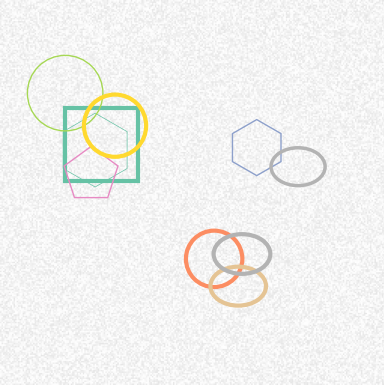[{"shape": "square", "thickness": 3, "radius": 0.47, "center": [0.262, 0.625]}, {"shape": "hexagon", "thickness": 0.5, "radius": 0.48, "center": [0.247, 0.61]}, {"shape": "circle", "thickness": 3, "radius": 0.37, "center": [0.556, 0.328]}, {"shape": "hexagon", "thickness": 1, "radius": 0.36, "center": [0.667, 0.617]}, {"shape": "pentagon", "thickness": 1, "radius": 0.37, "center": [0.237, 0.546]}, {"shape": "circle", "thickness": 1, "radius": 0.49, "center": [0.169, 0.758]}, {"shape": "circle", "thickness": 3, "radius": 0.4, "center": [0.299, 0.674]}, {"shape": "oval", "thickness": 3, "radius": 0.36, "center": [0.619, 0.257]}, {"shape": "oval", "thickness": 3, "radius": 0.37, "center": [0.629, 0.34]}, {"shape": "oval", "thickness": 2.5, "radius": 0.35, "center": [0.774, 0.567]}]